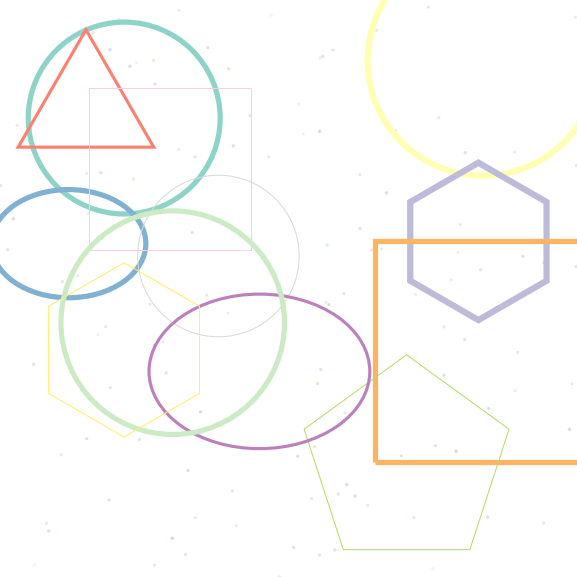[{"shape": "circle", "thickness": 2.5, "radius": 0.83, "center": [0.215, 0.795]}, {"shape": "circle", "thickness": 3, "radius": 1.0, "center": [0.836, 0.894]}, {"shape": "hexagon", "thickness": 3, "radius": 0.68, "center": [0.828, 0.581]}, {"shape": "triangle", "thickness": 1.5, "radius": 0.68, "center": [0.149, 0.812]}, {"shape": "oval", "thickness": 2.5, "radius": 0.67, "center": [0.119, 0.577]}, {"shape": "square", "thickness": 2.5, "radius": 0.95, "center": [0.84, 0.391]}, {"shape": "pentagon", "thickness": 0.5, "radius": 0.93, "center": [0.704, 0.198]}, {"shape": "square", "thickness": 0.5, "radius": 0.7, "center": [0.294, 0.707]}, {"shape": "circle", "thickness": 0.5, "radius": 0.7, "center": [0.378, 0.556]}, {"shape": "oval", "thickness": 1.5, "radius": 0.96, "center": [0.449, 0.356]}, {"shape": "circle", "thickness": 2.5, "radius": 0.97, "center": [0.299, 0.44]}, {"shape": "hexagon", "thickness": 0.5, "radius": 0.75, "center": [0.215, 0.393]}]